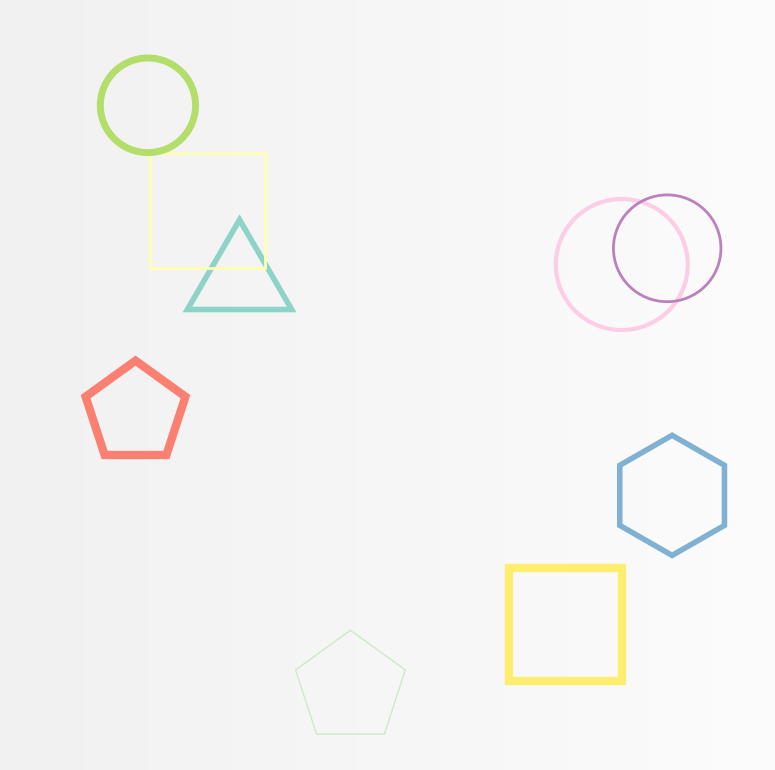[{"shape": "triangle", "thickness": 2, "radius": 0.39, "center": [0.309, 0.637]}, {"shape": "square", "thickness": 1, "radius": 0.37, "center": [0.268, 0.727]}, {"shape": "pentagon", "thickness": 3, "radius": 0.34, "center": [0.175, 0.464]}, {"shape": "hexagon", "thickness": 2, "radius": 0.39, "center": [0.867, 0.357]}, {"shape": "circle", "thickness": 2.5, "radius": 0.31, "center": [0.191, 0.863]}, {"shape": "circle", "thickness": 1.5, "radius": 0.43, "center": [0.802, 0.656]}, {"shape": "circle", "thickness": 1, "radius": 0.35, "center": [0.861, 0.678]}, {"shape": "pentagon", "thickness": 0.5, "radius": 0.37, "center": [0.452, 0.107]}, {"shape": "square", "thickness": 3, "radius": 0.37, "center": [0.729, 0.189]}]